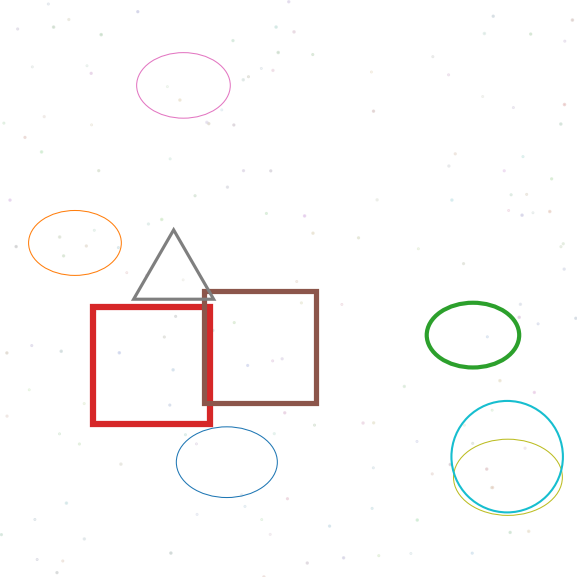[{"shape": "oval", "thickness": 0.5, "radius": 0.44, "center": [0.393, 0.199]}, {"shape": "oval", "thickness": 0.5, "radius": 0.4, "center": [0.13, 0.578]}, {"shape": "oval", "thickness": 2, "radius": 0.4, "center": [0.819, 0.419]}, {"shape": "square", "thickness": 3, "radius": 0.51, "center": [0.262, 0.366]}, {"shape": "square", "thickness": 2.5, "radius": 0.49, "center": [0.45, 0.398]}, {"shape": "oval", "thickness": 0.5, "radius": 0.41, "center": [0.318, 0.851]}, {"shape": "triangle", "thickness": 1.5, "radius": 0.4, "center": [0.301, 0.521]}, {"shape": "oval", "thickness": 0.5, "radius": 0.47, "center": [0.88, 0.173]}, {"shape": "circle", "thickness": 1, "radius": 0.48, "center": [0.878, 0.208]}]